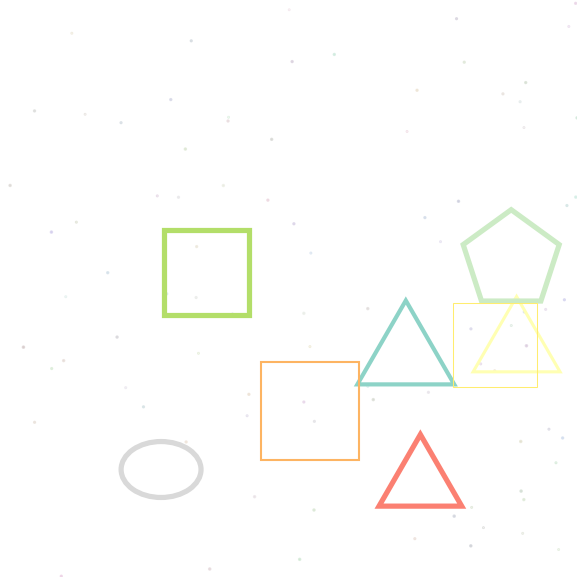[{"shape": "triangle", "thickness": 2, "radius": 0.48, "center": [0.703, 0.382]}, {"shape": "triangle", "thickness": 1.5, "radius": 0.43, "center": [0.895, 0.399]}, {"shape": "triangle", "thickness": 2.5, "radius": 0.41, "center": [0.728, 0.164]}, {"shape": "square", "thickness": 1, "radius": 0.43, "center": [0.537, 0.287]}, {"shape": "square", "thickness": 2.5, "radius": 0.37, "center": [0.358, 0.527]}, {"shape": "oval", "thickness": 2.5, "radius": 0.35, "center": [0.279, 0.186]}, {"shape": "pentagon", "thickness": 2.5, "radius": 0.44, "center": [0.885, 0.549]}, {"shape": "square", "thickness": 0.5, "radius": 0.36, "center": [0.857, 0.402]}]